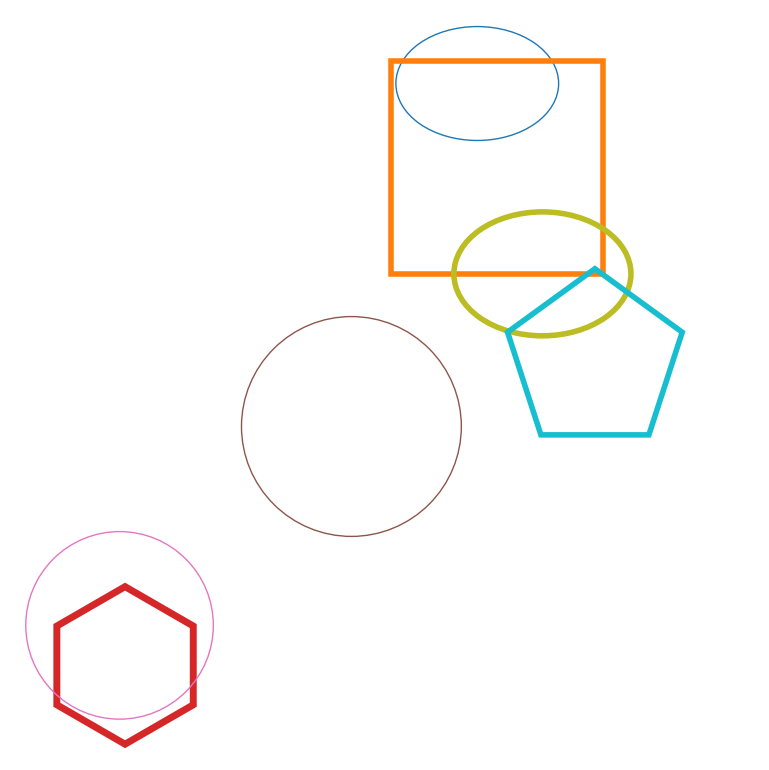[{"shape": "oval", "thickness": 0.5, "radius": 0.53, "center": [0.62, 0.892]}, {"shape": "square", "thickness": 2, "radius": 0.69, "center": [0.645, 0.783]}, {"shape": "hexagon", "thickness": 2.5, "radius": 0.51, "center": [0.162, 0.136]}, {"shape": "circle", "thickness": 0.5, "radius": 0.71, "center": [0.456, 0.446]}, {"shape": "circle", "thickness": 0.5, "radius": 0.61, "center": [0.155, 0.188]}, {"shape": "oval", "thickness": 2, "radius": 0.57, "center": [0.704, 0.644]}, {"shape": "pentagon", "thickness": 2, "radius": 0.6, "center": [0.773, 0.532]}]